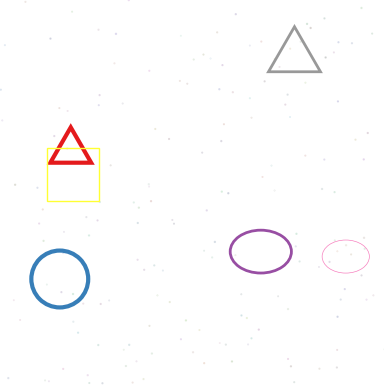[{"shape": "triangle", "thickness": 3, "radius": 0.31, "center": [0.184, 0.608]}, {"shape": "circle", "thickness": 3, "radius": 0.37, "center": [0.155, 0.275]}, {"shape": "oval", "thickness": 2, "radius": 0.4, "center": [0.677, 0.346]}, {"shape": "square", "thickness": 1, "radius": 0.34, "center": [0.19, 0.546]}, {"shape": "oval", "thickness": 0.5, "radius": 0.31, "center": [0.898, 0.334]}, {"shape": "triangle", "thickness": 2, "radius": 0.39, "center": [0.765, 0.853]}]